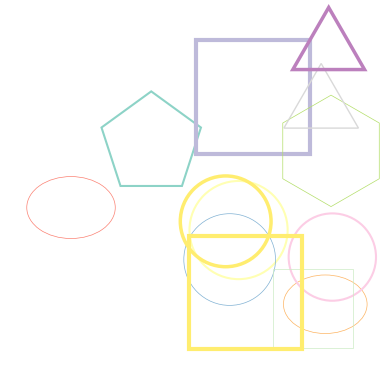[{"shape": "pentagon", "thickness": 1.5, "radius": 0.68, "center": [0.393, 0.627]}, {"shape": "circle", "thickness": 1.5, "radius": 0.64, "center": [0.62, 0.402]}, {"shape": "square", "thickness": 3, "radius": 0.74, "center": [0.657, 0.748]}, {"shape": "oval", "thickness": 0.5, "radius": 0.57, "center": [0.184, 0.461]}, {"shape": "circle", "thickness": 0.5, "radius": 0.6, "center": [0.597, 0.326]}, {"shape": "oval", "thickness": 0.5, "radius": 0.54, "center": [0.845, 0.21]}, {"shape": "hexagon", "thickness": 0.5, "radius": 0.72, "center": [0.86, 0.608]}, {"shape": "circle", "thickness": 1.5, "radius": 0.57, "center": [0.863, 0.332]}, {"shape": "triangle", "thickness": 1, "radius": 0.56, "center": [0.834, 0.723]}, {"shape": "triangle", "thickness": 2.5, "radius": 0.54, "center": [0.854, 0.873]}, {"shape": "square", "thickness": 0.5, "radius": 0.52, "center": [0.813, 0.199]}, {"shape": "circle", "thickness": 2.5, "radius": 0.59, "center": [0.586, 0.425]}, {"shape": "square", "thickness": 3, "radius": 0.74, "center": [0.638, 0.241]}]